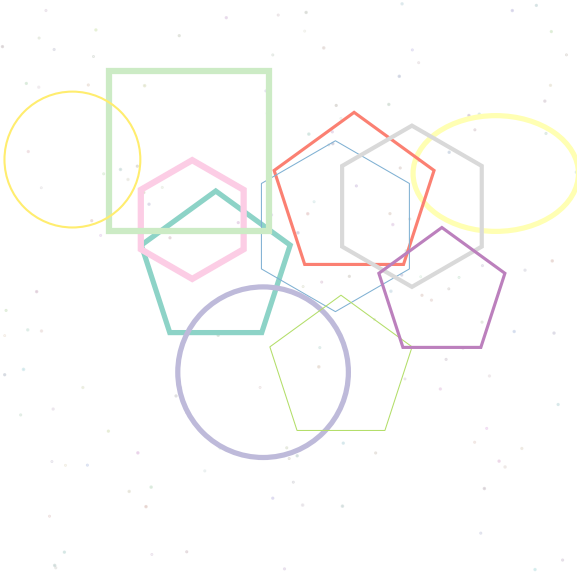[{"shape": "pentagon", "thickness": 2.5, "radius": 0.68, "center": [0.374, 0.533]}, {"shape": "oval", "thickness": 2.5, "radius": 0.72, "center": [0.858, 0.699]}, {"shape": "circle", "thickness": 2.5, "radius": 0.74, "center": [0.456, 0.355]}, {"shape": "pentagon", "thickness": 1.5, "radius": 0.73, "center": [0.613, 0.659]}, {"shape": "hexagon", "thickness": 0.5, "radius": 0.74, "center": [0.581, 0.607]}, {"shape": "pentagon", "thickness": 0.5, "radius": 0.65, "center": [0.59, 0.358]}, {"shape": "hexagon", "thickness": 3, "radius": 0.51, "center": [0.333, 0.619]}, {"shape": "hexagon", "thickness": 2, "radius": 0.7, "center": [0.713, 0.642]}, {"shape": "pentagon", "thickness": 1.5, "radius": 0.57, "center": [0.765, 0.49]}, {"shape": "square", "thickness": 3, "radius": 0.7, "center": [0.327, 0.738]}, {"shape": "circle", "thickness": 1, "radius": 0.59, "center": [0.125, 0.723]}]